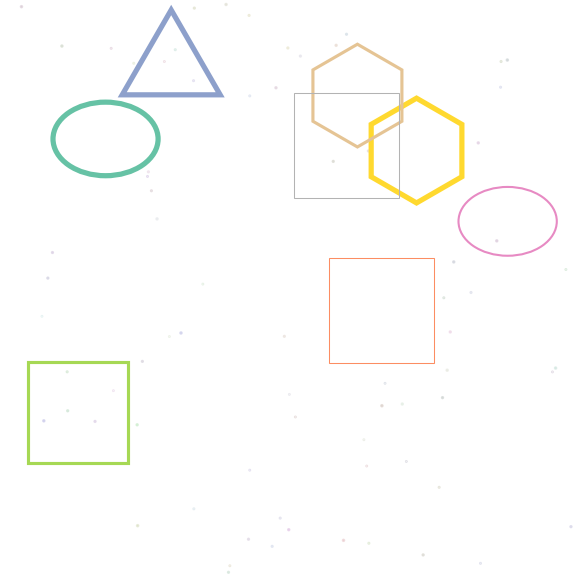[{"shape": "oval", "thickness": 2.5, "radius": 0.46, "center": [0.183, 0.759]}, {"shape": "square", "thickness": 0.5, "radius": 0.45, "center": [0.661, 0.462]}, {"shape": "triangle", "thickness": 2.5, "radius": 0.49, "center": [0.296, 0.884]}, {"shape": "oval", "thickness": 1, "radius": 0.43, "center": [0.879, 0.616]}, {"shape": "square", "thickness": 1.5, "radius": 0.44, "center": [0.135, 0.285]}, {"shape": "hexagon", "thickness": 2.5, "radius": 0.45, "center": [0.721, 0.738]}, {"shape": "hexagon", "thickness": 1.5, "radius": 0.44, "center": [0.619, 0.834]}, {"shape": "square", "thickness": 0.5, "radius": 0.45, "center": [0.6, 0.747]}]